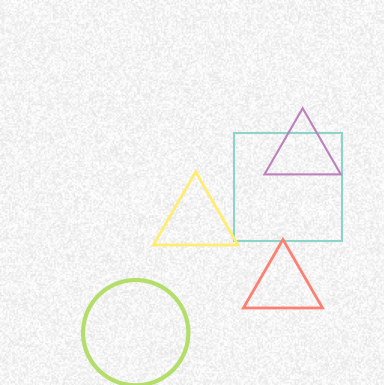[{"shape": "square", "thickness": 1.5, "radius": 0.7, "center": [0.747, 0.514]}, {"shape": "triangle", "thickness": 2, "radius": 0.59, "center": [0.735, 0.259]}, {"shape": "circle", "thickness": 3, "radius": 0.68, "center": [0.352, 0.136]}, {"shape": "triangle", "thickness": 1.5, "radius": 0.57, "center": [0.786, 0.604]}, {"shape": "triangle", "thickness": 2, "radius": 0.63, "center": [0.508, 0.427]}]